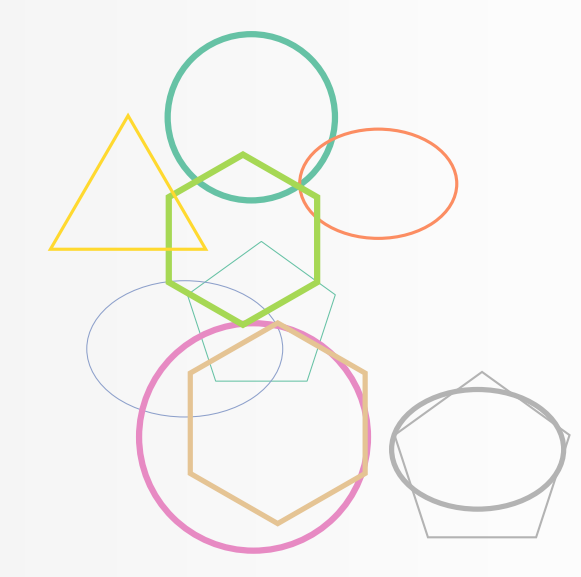[{"shape": "circle", "thickness": 3, "radius": 0.72, "center": [0.432, 0.796]}, {"shape": "pentagon", "thickness": 0.5, "radius": 0.67, "center": [0.45, 0.447]}, {"shape": "oval", "thickness": 1.5, "radius": 0.68, "center": [0.651, 0.681]}, {"shape": "oval", "thickness": 0.5, "radius": 0.84, "center": [0.318, 0.395]}, {"shape": "circle", "thickness": 3, "radius": 0.98, "center": [0.436, 0.243]}, {"shape": "hexagon", "thickness": 3, "radius": 0.74, "center": [0.418, 0.584]}, {"shape": "triangle", "thickness": 1.5, "radius": 0.77, "center": [0.22, 0.645]}, {"shape": "hexagon", "thickness": 2.5, "radius": 0.87, "center": [0.478, 0.266]}, {"shape": "oval", "thickness": 2.5, "radius": 0.74, "center": [0.822, 0.221]}, {"shape": "pentagon", "thickness": 1, "radius": 0.79, "center": [0.829, 0.197]}]